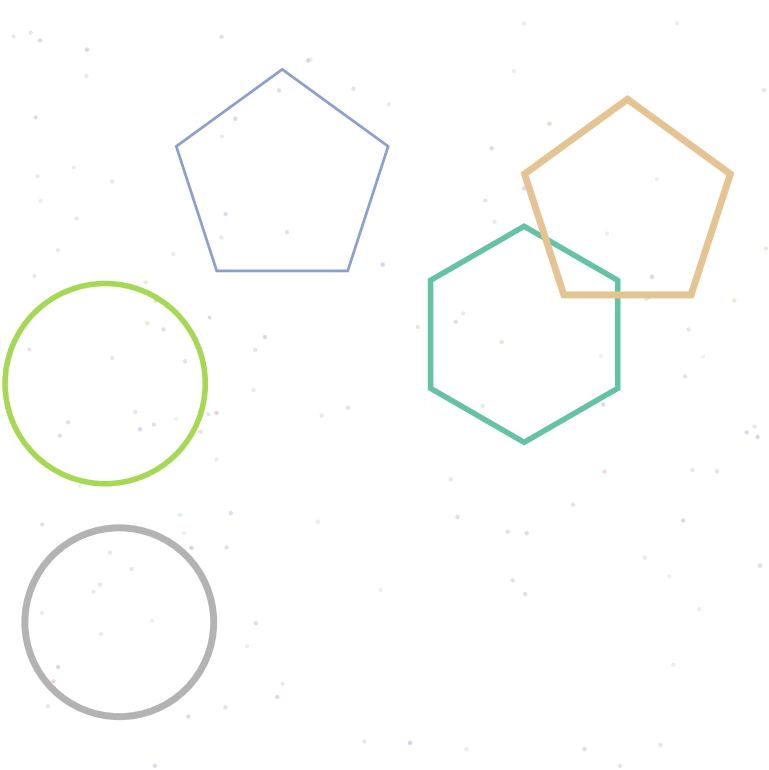[{"shape": "hexagon", "thickness": 2, "radius": 0.7, "center": [0.681, 0.566]}, {"shape": "pentagon", "thickness": 1, "radius": 0.72, "center": [0.367, 0.765]}, {"shape": "circle", "thickness": 2, "radius": 0.65, "center": [0.137, 0.502]}, {"shape": "pentagon", "thickness": 2.5, "radius": 0.7, "center": [0.815, 0.731]}, {"shape": "circle", "thickness": 2.5, "radius": 0.61, "center": [0.155, 0.192]}]